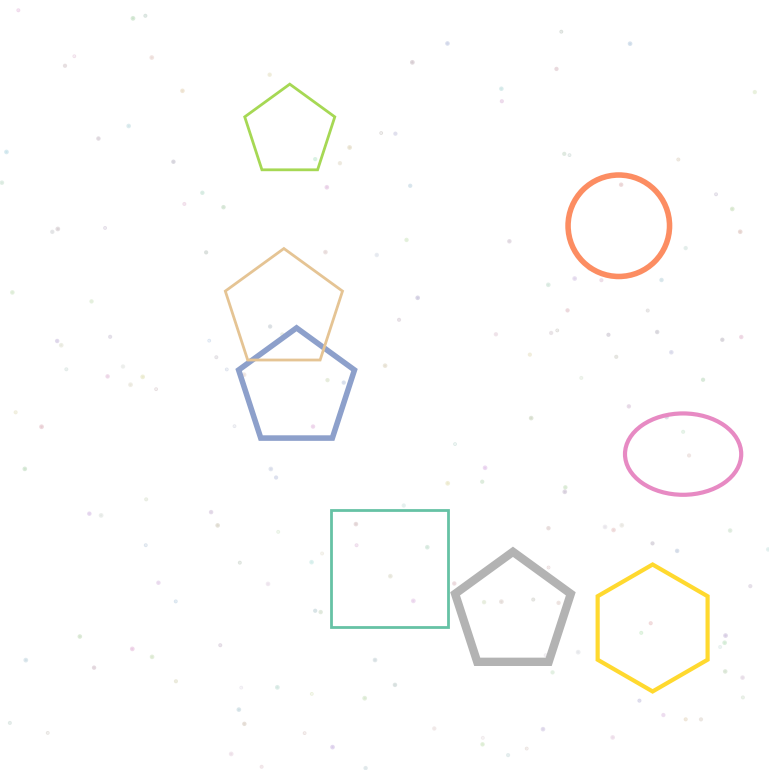[{"shape": "square", "thickness": 1, "radius": 0.38, "center": [0.506, 0.261]}, {"shape": "circle", "thickness": 2, "radius": 0.33, "center": [0.804, 0.707]}, {"shape": "pentagon", "thickness": 2, "radius": 0.4, "center": [0.385, 0.495]}, {"shape": "oval", "thickness": 1.5, "radius": 0.38, "center": [0.887, 0.41]}, {"shape": "pentagon", "thickness": 1, "radius": 0.31, "center": [0.376, 0.829]}, {"shape": "hexagon", "thickness": 1.5, "radius": 0.41, "center": [0.848, 0.184]}, {"shape": "pentagon", "thickness": 1, "radius": 0.4, "center": [0.369, 0.597]}, {"shape": "pentagon", "thickness": 3, "radius": 0.39, "center": [0.666, 0.204]}]